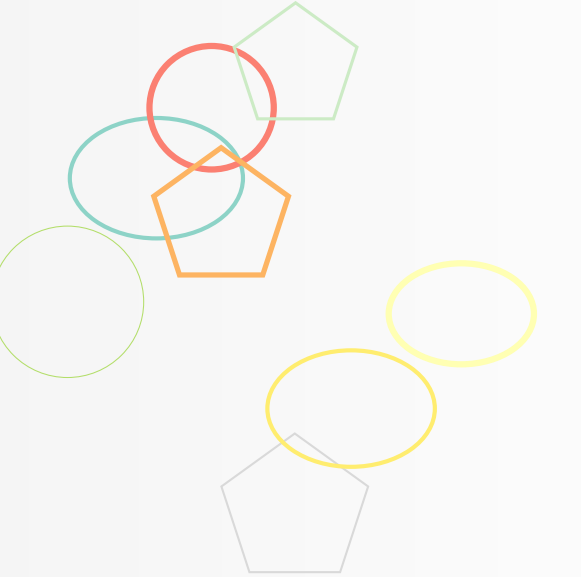[{"shape": "oval", "thickness": 2, "radius": 0.74, "center": [0.269, 0.691]}, {"shape": "oval", "thickness": 3, "radius": 0.62, "center": [0.794, 0.456]}, {"shape": "circle", "thickness": 3, "radius": 0.53, "center": [0.364, 0.813]}, {"shape": "pentagon", "thickness": 2.5, "radius": 0.61, "center": [0.38, 0.622]}, {"shape": "circle", "thickness": 0.5, "radius": 0.66, "center": [0.116, 0.477]}, {"shape": "pentagon", "thickness": 1, "radius": 0.66, "center": [0.507, 0.116]}, {"shape": "pentagon", "thickness": 1.5, "radius": 0.56, "center": [0.508, 0.883]}, {"shape": "oval", "thickness": 2, "radius": 0.72, "center": [0.604, 0.292]}]